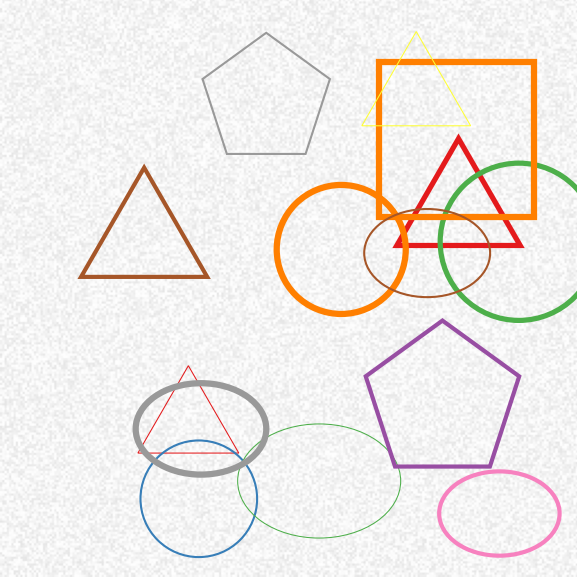[{"shape": "triangle", "thickness": 2.5, "radius": 0.62, "center": [0.794, 0.636]}, {"shape": "triangle", "thickness": 0.5, "radius": 0.5, "center": [0.326, 0.265]}, {"shape": "circle", "thickness": 1, "radius": 0.5, "center": [0.344, 0.135]}, {"shape": "oval", "thickness": 0.5, "radius": 0.71, "center": [0.553, 0.166]}, {"shape": "circle", "thickness": 2.5, "radius": 0.68, "center": [0.898, 0.58]}, {"shape": "pentagon", "thickness": 2, "radius": 0.7, "center": [0.766, 0.304]}, {"shape": "square", "thickness": 3, "radius": 0.67, "center": [0.79, 0.758]}, {"shape": "circle", "thickness": 3, "radius": 0.56, "center": [0.591, 0.567]}, {"shape": "triangle", "thickness": 0.5, "radius": 0.54, "center": [0.721, 0.836]}, {"shape": "oval", "thickness": 1, "radius": 0.55, "center": [0.74, 0.561]}, {"shape": "triangle", "thickness": 2, "radius": 0.63, "center": [0.25, 0.583]}, {"shape": "oval", "thickness": 2, "radius": 0.52, "center": [0.865, 0.11]}, {"shape": "pentagon", "thickness": 1, "radius": 0.58, "center": [0.461, 0.826]}, {"shape": "oval", "thickness": 3, "radius": 0.57, "center": [0.348, 0.256]}]